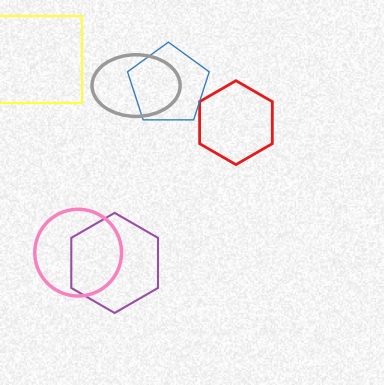[{"shape": "hexagon", "thickness": 2, "radius": 0.55, "center": [0.613, 0.681]}, {"shape": "pentagon", "thickness": 1, "radius": 0.56, "center": [0.437, 0.779]}, {"shape": "hexagon", "thickness": 1.5, "radius": 0.65, "center": [0.298, 0.317]}, {"shape": "square", "thickness": 1.5, "radius": 0.57, "center": [0.101, 0.845]}, {"shape": "circle", "thickness": 2.5, "radius": 0.56, "center": [0.203, 0.344]}, {"shape": "oval", "thickness": 2.5, "radius": 0.57, "center": [0.353, 0.778]}]